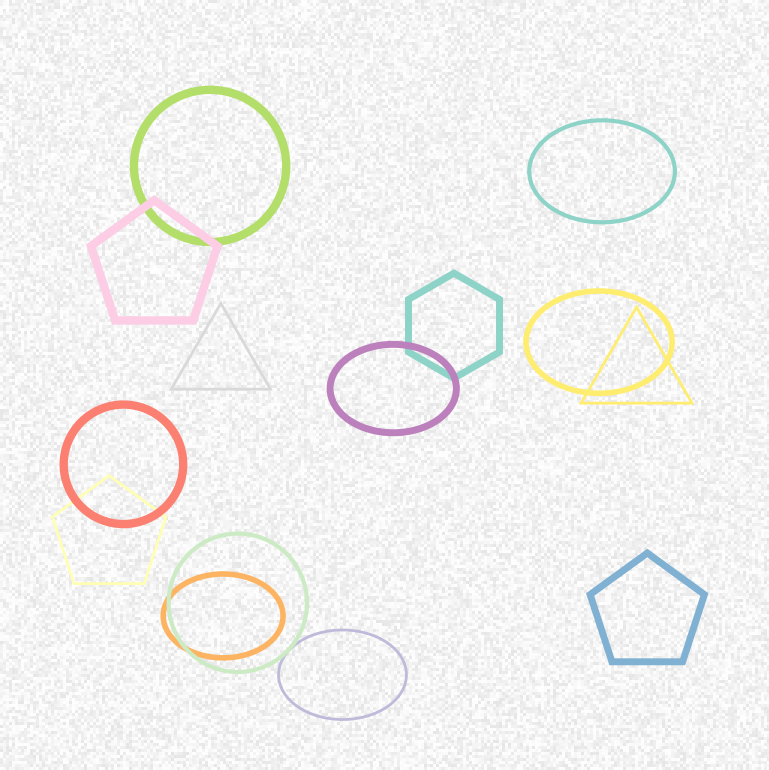[{"shape": "oval", "thickness": 1.5, "radius": 0.47, "center": [0.782, 0.778]}, {"shape": "hexagon", "thickness": 2.5, "radius": 0.34, "center": [0.59, 0.577]}, {"shape": "pentagon", "thickness": 1, "radius": 0.39, "center": [0.142, 0.305]}, {"shape": "oval", "thickness": 1, "radius": 0.42, "center": [0.445, 0.124]}, {"shape": "circle", "thickness": 3, "radius": 0.39, "center": [0.16, 0.397]}, {"shape": "pentagon", "thickness": 2.5, "radius": 0.39, "center": [0.841, 0.204]}, {"shape": "oval", "thickness": 2, "radius": 0.39, "center": [0.29, 0.2]}, {"shape": "circle", "thickness": 3, "radius": 0.49, "center": [0.273, 0.784]}, {"shape": "pentagon", "thickness": 3, "radius": 0.43, "center": [0.2, 0.654]}, {"shape": "triangle", "thickness": 1, "radius": 0.37, "center": [0.287, 0.532]}, {"shape": "oval", "thickness": 2.5, "radius": 0.41, "center": [0.511, 0.495]}, {"shape": "circle", "thickness": 1.5, "radius": 0.45, "center": [0.309, 0.217]}, {"shape": "triangle", "thickness": 1, "radius": 0.42, "center": [0.827, 0.518]}, {"shape": "oval", "thickness": 2, "radius": 0.47, "center": [0.778, 0.556]}]